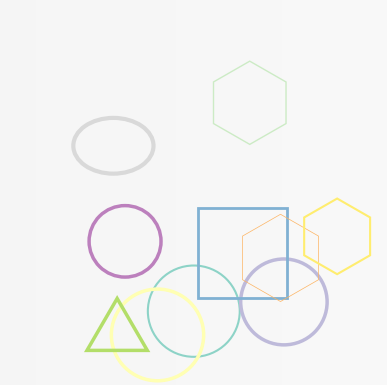[{"shape": "circle", "thickness": 1.5, "radius": 0.59, "center": [0.5, 0.192]}, {"shape": "circle", "thickness": 2.5, "radius": 0.6, "center": [0.406, 0.13]}, {"shape": "circle", "thickness": 2.5, "radius": 0.56, "center": [0.733, 0.216]}, {"shape": "square", "thickness": 2, "radius": 0.58, "center": [0.626, 0.343]}, {"shape": "hexagon", "thickness": 0.5, "radius": 0.57, "center": [0.724, 0.33]}, {"shape": "triangle", "thickness": 2.5, "radius": 0.45, "center": [0.302, 0.135]}, {"shape": "oval", "thickness": 3, "radius": 0.52, "center": [0.293, 0.621]}, {"shape": "circle", "thickness": 2.5, "radius": 0.46, "center": [0.323, 0.373]}, {"shape": "hexagon", "thickness": 1, "radius": 0.54, "center": [0.645, 0.733]}, {"shape": "hexagon", "thickness": 1.5, "radius": 0.49, "center": [0.87, 0.386]}]